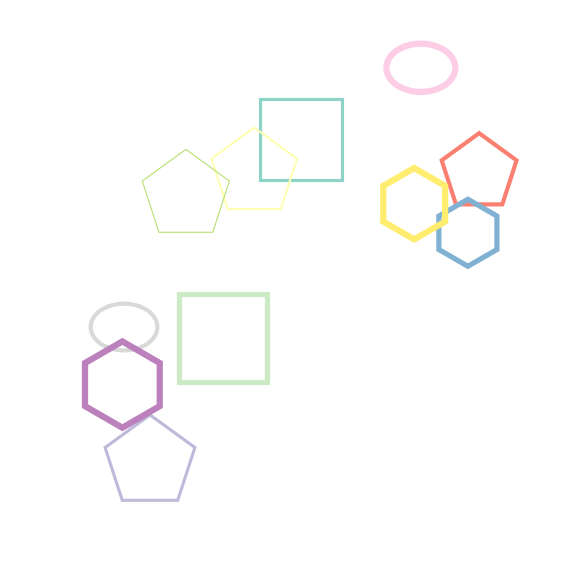[{"shape": "square", "thickness": 1.5, "radius": 0.35, "center": [0.521, 0.757]}, {"shape": "pentagon", "thickness": 1, "radius": 0.39, "center": [0.44, 0.7]}, {"shape": "pentagon", "thickness": 1.5, "radius": 0.41, "center": [0.26, 0.199]}, {"shape": "pentagon", "thickness": 2, "radius": 0.34, "center": [0.83, 0.7]}, {"shape": "hexagon", "thickness": 2.5, "radius": 0.29, "center": [0.81, 0.596]}, {"shape": "pentagon", "thickness": 0.5, "radius": 0.4, "center": [0.322, 0.661]}, {"shape": "oval", "thickness": 3, "radius": 0.3, "center": [0.729, 0.882]}, {"shape": "oval", "thickness": 2, "radius": 0.29, "center": [0.215, 0.433]}, {"shape": "hexagon", "thickness": 3, "radius": 0.37, "center": [0.212, 0.333]}, {"shape": "square", "thickness": 2.5, "radius": 0.38, "center": [0.387, 0.414]}, {"shape": "hexagon", "thickness": 3, "radius": 0.31, "center": [0.717, 0.646]}]